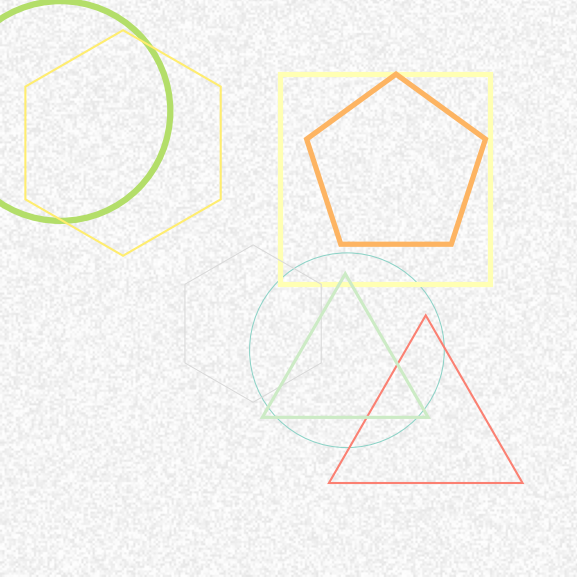[{"shape": "circle", "thickness": 0.5, "radius": 0.84, "center": [0.601, 0.393]}, {"shape": "square", "thickness": 2.5, "radius": 0.91, "center": [0.667, 0.689]}, {"shape": "triangle", "thickness": 1, "radius": 0.97, "center": [0.737, 0.26]}, {"shape": "pentagon", "thickness": 2.5, "radius": 0.81, "center": [0.686, 0.708]}, {"shape": "circle", "thickness": 3, "radius": 0.95, "center": [0.105, 0.807]}, {"shape": "hexagon", "thickness": 0.5, "radius": 0.68, "center": [0.438, 0.439]}, {"shape": "triangle", "thickness": 1.5, "radius": 0.83, "center": [0.598, 0.359]}, {"shape": "hexagon", "thickness": 1, "radius": 0.98, "center": [0.213, 0.752]}]